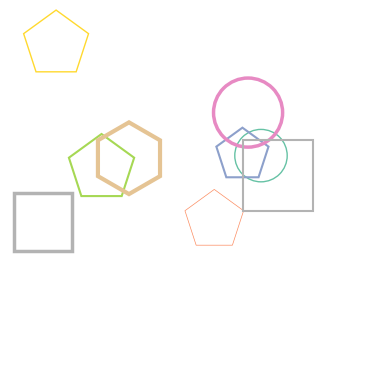[{"shape": "circle", "thickness": 1, "radius": 0.34, "center": [0.678, 0.596]}, {"shape": "pentagon", "thickness": 0.5, "radius": 0.4, "center": [0.557, 0.428]}, {"shape": "pentagon", "thickness": 1.5, "radius": 0.36, "center": [0.63, 0.597]}, {"shape": "circle", "thickness": 2.5, "radius": 0.45, "center": [0.644, 0.708]}, {"shape": "pentagon", "thickness": 1.5, "radius": 0.45, "center": [0.264, 0.563]}, {"shape": "pentagon", "thickness": 1, "radius": 0.44, "center": [0.146, 0.885]}, {"shape": "hexagon", "thickness": 3, "radius": 0.47, "center": [0.335, 0.589]}, {"shape": "square", "thickness": 1.5, "radius": 0.46, "center": [0.722, 0.545]}, {"shape": "square", "thickness": 2.5, "radius": 0.38, "center": [0.113, 0.422]}]